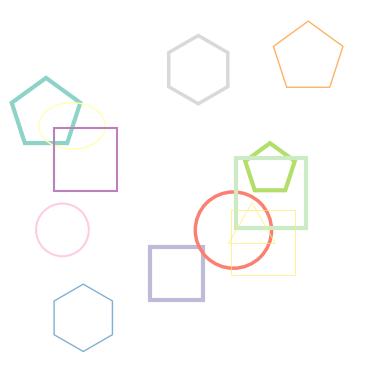[{"shape": "pentagon", "thickness": 3, "radius": 0.47, "center": [0.119, 0.704]}, {"shape": "oval", "thickness": 1, "radius": 0.43, "center": [0.187, 0.673]}, {"shape": "square", "thickness": 3, "radius": 0.35, "center": [0.457, 0.289]}, {"shape": "circle", "thickness": 2.5, "radius": 0.5, "center": [0.606, 0.402]}, {"shape": "hexagon", "thickness": 1, "radius": 0.44, "center": [0.216, 0.174]}, {"shape": "pentagon", "thickness": 1, "radius": 0.47, "center": [0.801, 0.85]}, {"shape": "pentagon", "thickness": 3, "radius": 0.34, "center": [0.701, 0.561]}, {"shape": "circle", "thickness": 1.5, "radius": 0.34, "center": [0.162, 0.403]}, {"shape": "hexagon", "thickness": 2.5, "radius": 0.44, "center": [0.515, 0.819]}, {"shape": "square", "thickness": 1.5, "radius": 0.41, "center": [0.222, 0.585]}, {"shape": "square", "thickness": 3, "radius": 0.45, "center": [0.705, 0.499]}, {"shape": "square", "thickness": 0.5, "radius": 0.42, "center": [0.683, 0.371]}, {"shape": "triangle", "thickness": 0.5, "radius": 0.35, "center": [0.654, 0.403]}]